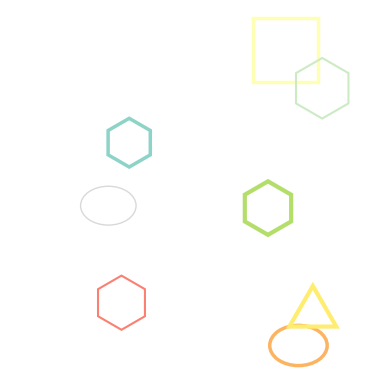[{"shape": "hexagon", "thickness": 2.5, "radius": 0.32, "center": [0.336, 0.629]}, {"shape": "square", "thickness": 2.5, "radius": 0.42, "center": [0.741, 0.87]}, {"shape": "hexagon", "thickness": 1.5, "radius": 0.35, "center": [0.316, 0.214]}, {"shape": "oval", "thickness": 2.5, "radius": 0.37, "center": [0.775, 0.103]}, {"shape": "hexagon", "thickness": 3, "radius": 0.35, "center": [0.696, 0.46]}, {"shape": "oval", "thickness": 1, "radius": 0.36, "center": [0.281, 0.466]}, {"shape": "hexagon", "thickness": 1.5, "radius": 0.39, "center": [0.837, 0.771]}, {"shape": "triangle", "thickness": 3, "radius": 0.35, "center": [0.813, 0.187]}]